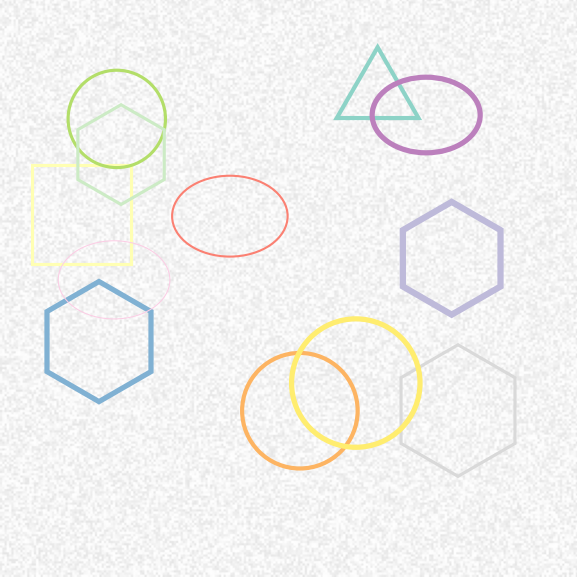[{"shape": "triangle", "thickness": 2, "radius": 0.41, "center": [0.654, 0.836]}, {"shape": "square", "thickness": 1.5, "radius": 0.43, "center": [0.141, 0.628]}, {"shape": "hexagon", "thickness": 3, "radius": 0.49, "center": [0.782, 0.552]}, {"shape": "oval", "thickness": 1, "radius": 0.5, "center": [0.398, 0.625]}, {"shape": "hexagon", "thickness": 2.5, "radius": 0.52, "center": [0.171, 0.408]}, {"shape": "circle", "thickness": 2, "radius": 0.5, "center": [0.519, 0.288]}, {"shape": "circle", "thickness": 1.5, "radius": 0.42, "center": [0.202, 0.793]}, {"shape": "oval", "thickness": 0.5, "radius": 0.48, "center": [0.198, 0.515]}, {"shape": "hexagon", "thickness": 1.5, "radius": 0.57, "center": [0.793, 0.288]}, {"shape": "oval", "thickness": 2.5, "radius": 0.47, "center": [0.738, 0.8]}, {"shape": "hexagon", "thickness": 1.5, "radius": 0.43, "center": [0.21, 0.731]}, {"shape": "circle", "thickness": 2.5, "radius": 0.56, "center": [0.616, 0.336]}]